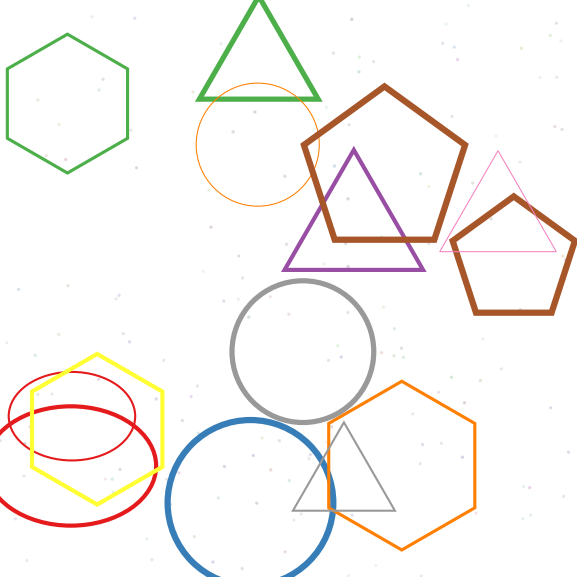[{"shape": "oval", "thickness": 1, "radius": 0.55, "center": [0.125, 0.278]}, {"shape": "oval", "thickness": 2, "radius": 0.74, "center": [0.123, 0.192]}, {"shape": "circle", "thickness": 3, "radius": 0.72, "center": [0.434, 0.128]}, {"shape": "triangle", "thickness": 2.5, "radius": 0.59, "center": [0.448, 0.887]}, {"shape": "hexagon", "thickness": 1.5, "radius": 0.6, "center": [0.117, 0.82]}, {"shape": "triangle", "thickness": 2, "radius": 0.69, "center": [0.613, 0.601]}, {"shape": "hexagon", "thickness": 1.5, "radius": 0.73, "center": [0.696, 0.193]}, {"shape": "circle", "thickness": 0.5, "radius": 0.53, "center": [0.446, 0.749]}, {"shape": "hexagon", "thickness": 2, "radius": 0.65, "center": [0.168, 0.256]}, {"shape": "pentagon", "thickness": 3, "radius": 0.73, "center": [0.666, 0.703]}, {"shape": "pentagon", "thickness": 3, "radius": 0.56, "center": [0.89, 0.548]}, {"shape": "triangle", "thickness": 0.5, "radius": 0.58, "center": [0.862, 0.622]}, {"shape": "triangle", "thickness": 1, "radius": 0.51, "center": [0.596, 0.166]}, {"shape": "circle", "thickness": 2.5, "radius": 0.61, "center": [0.524, 0.39]}]